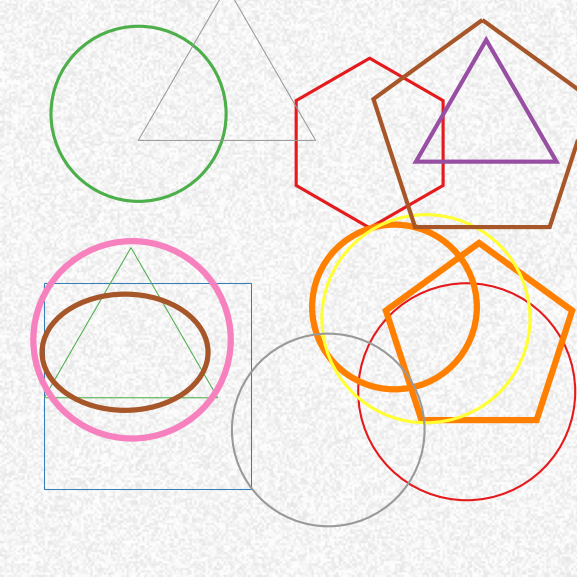[{"shape": "circle", "thickness": 1, "radius": 0.94, "center": [0.808, 0.321]}, {"shape": "hexagon", "thickness": 1.5, "radius": 0.73, "center": [0.64, 0.751]}, {"shape": "square", "thickness": 0.5, "radius": 0.89, "center": [0.255, 0.331]}, {"shape": "triangle", "thickness": 0.5, "radius": 0.87, "center": [0.227, 0.397]}, {"shape": "circle", "thickness": 1.5, "radius": 0.76, "center": [0.24, 0.802]}, {"shape": "triangle", "thickness": 2, "radius": 0.7, "center": [0.842, 0.789]}, {"shape": "circle", "thickness": 3, "radius": 0.71, "center": [0.683, 0.468]}, {"shape": "pentagon", "thickness": 3, "radius": 0.85, "center": [0.83, 0.409]}, {"shape": "circle", "thickness": 1.5, "radius": 0.9, "center": [0.738, 0.447]}, {"shape": "pentagon", "thickness": 2, "radius": 0.99, "center": [0.835, 0.766]}, {"shape": "oval", "thickness": 2.5, "radius": 0.72, "center": [0.217, 0.389]}, {"shape": "circle", "thickness": 3, "radius": 0.85, "center": [0.229, 0.411]}, {"shape": "triangle", "thickness": 0.5, "radius": 0.89, "center": [0.393, 0.845]}, {"shape": "circle", "thickness": 1, "radius": 0.83, "center": [0.568, 0.255]}]